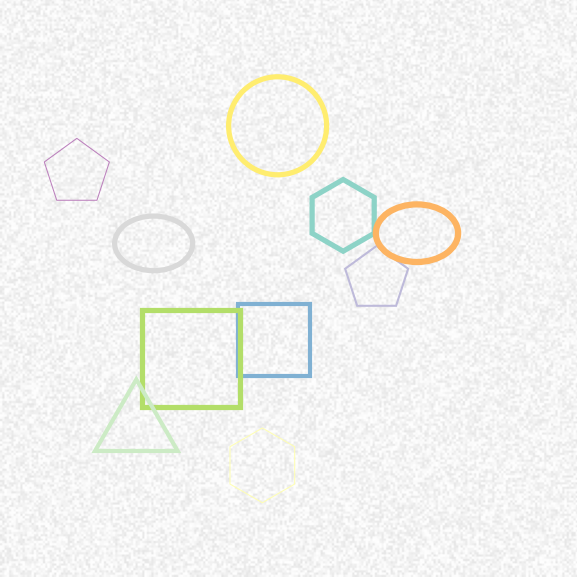[{"shape": "hexagon", "thickness": 2.5, "radius": 0.31, "center": [0.594, 0.626]}, {"shape": "hexagon", "thickness": 0.5, "radius": 0.32, "center": [0.454, 0.193]}, {"shape": "pentagon", "thickness": 1, "radius": 0.29, "center": [0.652, 0.516]}, {"shape": "square", "thickness": 2, "radius": 0.31, "center": [0.474, 0.41]}, {"shape": "oval", "thickness": 3, "radius": 0.36, "center": [0.722, 0.595]}, {"shape": "square", "thickness": 2.5, "radius": 0.42, "center": [0.331, 0.379]}, {"shape": "oval", "thickness": 2.5, "radius": 0.34, "center": [0.266, 0.578]}, {"shape": "pentagon", "thickness": 0.5, "radius": 0.3, "center": [0.133, 0.7]}, {"shape": "triangle", "thickness": 2, "radius": 0.41, "center": [0.236, 0.26]}, {"shape": "circle", "thickness": 2.5, "radius": 0.42, "center": [0.481, 0.781]}]